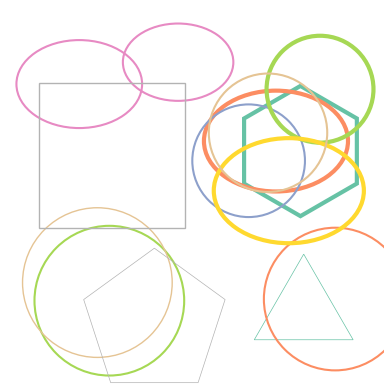[{"shape": "hexagon", "thickness": 3, "radius": 0.85, "center": [0.78, 0.608]}, {"shape": "triangle", "thickness": 0.5, "radius": 0.74, "center": [0.789, 0.192]}, {"shape": "circle", "thickness": 1.5, "radius": 0.93, "center": [0.871, 0.223]}, {"shape": "oval", "thickness": 3, "radius": 0.94, "center": [0.717, 0.634]}, {"shape": "circle", "thickness": 1.5, "radius": 0.73, "center": [0.646, 0.582]}, {"shape": "oval", "thickness": 1.5, "radius": 0.72, "center": [0.463, 0.838]}, {"shape": "oval", "thickness": 1.5, "radius": 0.82, "center": [0.206, 0.782]}, {"shape": "circle", "thickness": 3, "radius": 0.69, "center": [0.831, 0.768]}, {"shape": "circle", "thickness": 1.5, "radius": 0.97, "center": [0.284, 0.219]}, {"shape": "oval", "thickness": 3, "radius": 0.97, "center": [0.75, 0.505]}, {"shape": "circle", "thickness": 1.5, "radius": 0.77, "center": [0.696, 0.655]}, {"shape": "circle", "thickness": 1, "radius": 0.97, "center": [0.253, 0.266]}, {"shape": "square", "thickness": 1, "radius": 0.95, "center": [0.29, 0.596]}, {"shape": "pentagon", "thickness": 0.5, "radius": 0.97, "center": [0.401, 0.162]}]